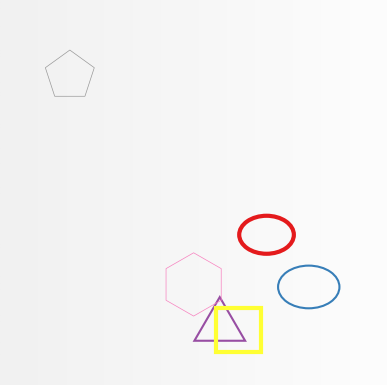[{"shape": "oval", "thickness": 3, "radius": 0.35, "center": [0.688, 0.39]}, {"shape": "oval", "thickness": 1.5, "radius": 0.4, "center": [0.797, 0.255]}, {"shape": "triangle", "thickness": 1.5, "radius": 0.38, "center": [0.567, 0.153]}, {"shape": "square", "thickness": 3, "radius": 0.29, "center": [0.616, 0.143]}, {"shape": "hexagon", "thickness": 0.5, "radius": 0.41, "center": [0.5, 0.261]}, {"shape": "pentagon", "thickness": 0.5, "radius": 0.33, "center": [0.18, 0.804]}]